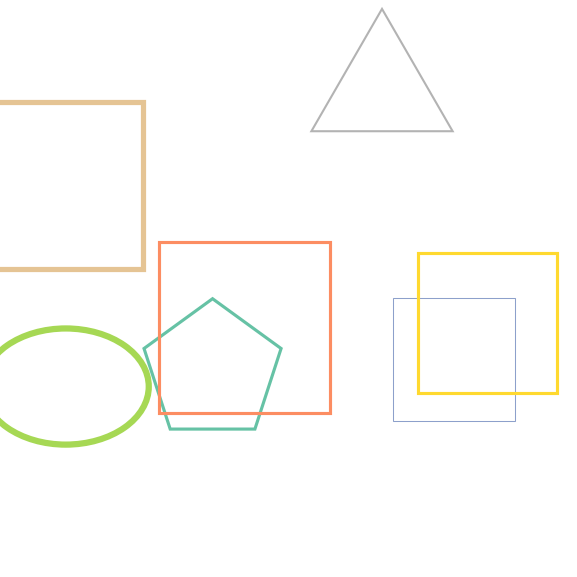[{"shape": "pentagon", "thickness": 1.5, "radius": 0.62, "center": [0.368, 0.357]}, {"shape": "square", "thickness": 1.5, "radius": 0.74, "center": [0.424, 0.432]}, {"shape": "square", "thickness": 0.5, "radius": 0.53, "center": [0.786, 0.377]}, {"shape": "oval", "thickness": 3, "radius": 0.72, "center": [0.114, 0.33]}, {"shape": "square", "thickness": 1.5, "radius": 0.6, "center": [0.844, 0.439]}, {"shape": "square", "thickness": 2.5, "radius": 0.72, "center": [0.102, 0.678]}, {"shape": "triangle", "thickness": 1, "radius": 0.71, "center": [0.661, 0.843]}]